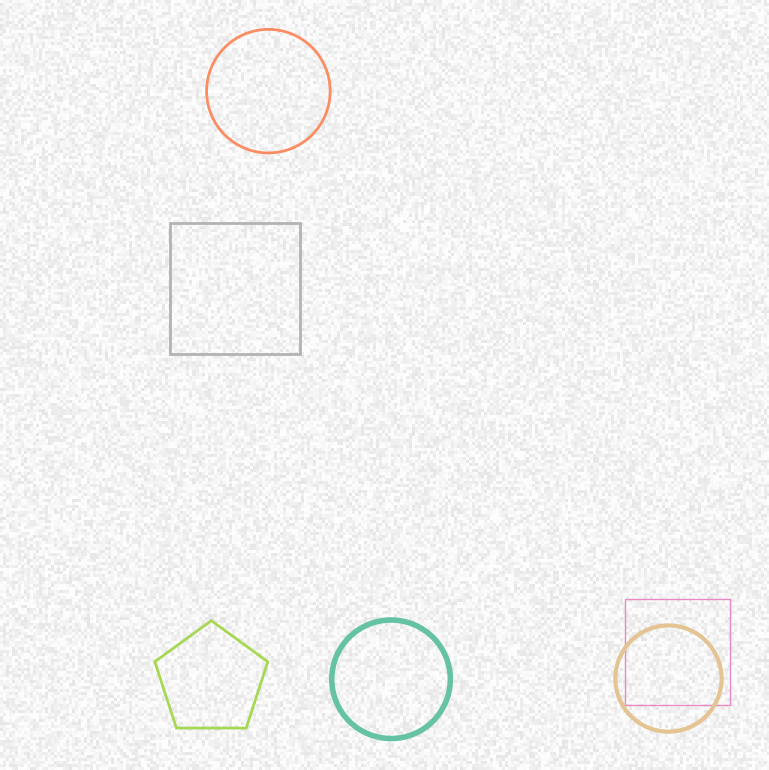[{"shape": "circle", "thickness": 2, "radius": 0.38, "center": [0.508, 0.118]}, {"shape": "circle", "thickness": 1, "radius": 0.4, "center": [0.349, 0.882]}, {"shape": "square", "thickness": 0.5, "radius": 0.34, "center": [0.88, 0.153]}, {"shape": "pentagon", "thickness": 1, "radius": 0.39, "center": [0.274, 0.117]}, {"shape": "circle", "thickness": 1.5, "radius": 0.34, "center": [0.868, 0.119]}, {"shape": "square", "thickness": 1, "radius": 0.42, "center": [0.305, 0.625]}]